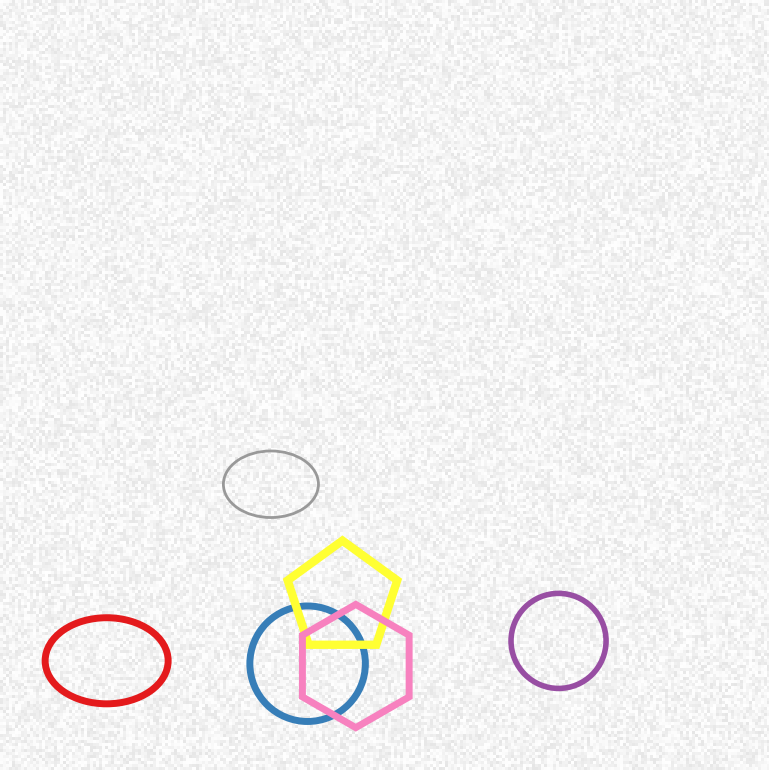[{"shape": "oval", "thickness": 2.5, "radius": 0.4, "center": [0.139, 0.142]}, {"shape": "circle", "thickness": 2.5, "radius": 0.38, "center": [0.399, 0.138]}, {"shape": "circle", "thickness": 2, "radius": 0.31, "center": [0.725, 0.168]}, {"shape": "pentagon", "thickness": 3, "radius": 0.37, "center": [0.445, 0.223]}, {"shape": "hexagon", "thickness": 2.5, "radius": 0.4, "center": [0.462, 0.135]}, {"shape": "oval", "thickness": 1, "radius": 0.31, "center": [0.352, 0.371]}]